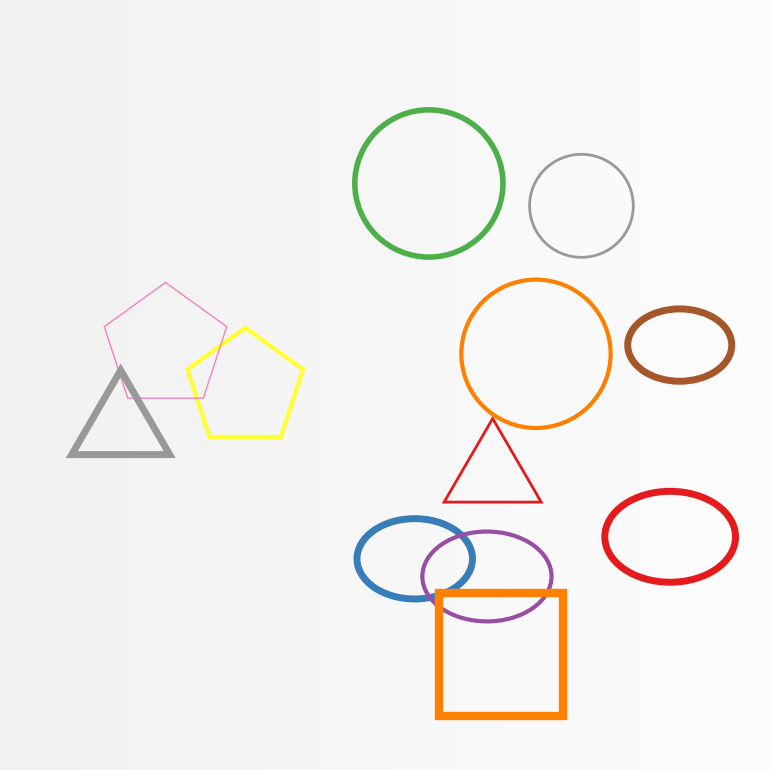[{"shape": "oval", "thickness": 2.5, "radius": 0.42, "center": [0.865, 0.303]}, {"shape": "triangle", "thickness": 1, "radius": 0.36, "center": [0.636, 0.384]}, {"shape": "oval", "thickness": 2.5, "radius": 0.37, "center": [0.535, 0.274]}, {"shape": "circle", "thickness": 2, "radius": 0.48, "center": [0.553, 0.762]}, {"shape": "oval", "thickness": 1.5, "radius": 0.42, "center": [0.628, 0.251]}, {"shape": "circle", "thickness": 1.5, "radius": 0.48, "center": [0.692, 0.541]}, {"shape": "square", "thickness": 3, "radius": 0.4, "center": [0.647, 0.15]}, {"shape": "pentagon", "thickness": 1.5, "radius": 0.39, "center": [0.316, 0.496]}, {"shape": "oval", "thickness": 2.5, "radius": 0.34, "center": [0.877, 0.552]}, {"shape": "pentagon", "thickness": 0.5, "radius": 0.42, "center": [0.214, 0.55]}, {"shape": "circle", "thickness": 1, "radius": 0.33, "center": [0.75, 0.733]}, {"shape": "triangle", "thickness": 2.5, "radius": 0.36, "center": [0.156, 0.446]}]